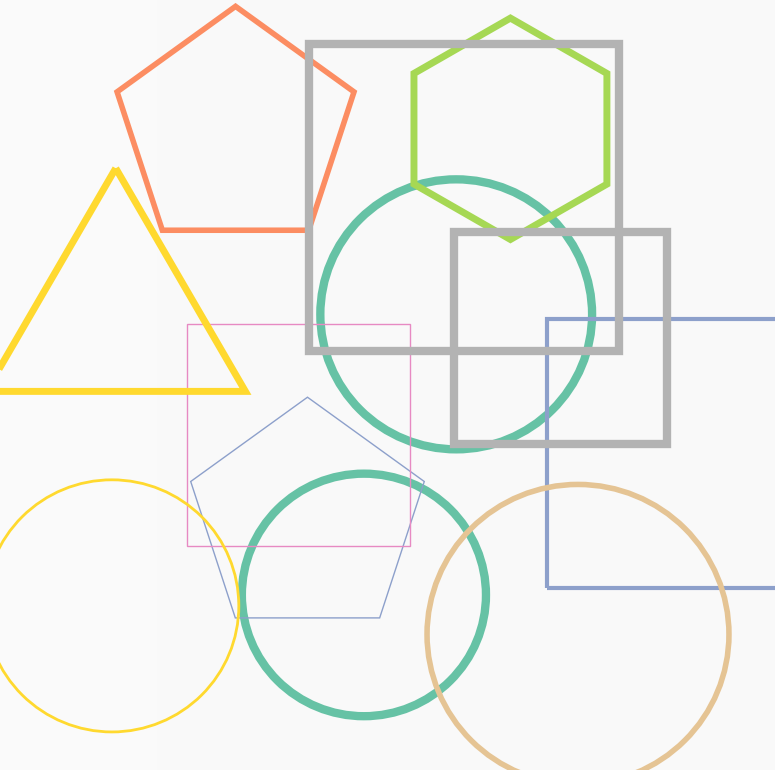[{"shape": "circle", "thickness": 3, "radius": 0.88, "center": [0.589, 0.592]}, {"shape": "circle", "thickness": 3, "radius": 0.79, "center": [0.47, 0.227]}, {"shape": "pentagon", "thickness": 2, "radius": 0.8, "center": [0.304, 0.831]}, {"shape": "square", "thickness": 1.5, "radius": 0.88, "center": [0.88, 0.411]}, {"shape": "pentagon", "thickness": 0.5, "radius": 0.79, "center": [0.397, 0.326]}, {"shape": "square", "thickness": 0.5, "radius": 0.72, "center": [0.386, 0.435]}, {"shape": "hexagon", "thickness": 2.5, "radius": 0.72, "center": [0.659, 0.833]}, {"shape": "circle", "thickness": 1, "radius": 0.82, "center": [0.144, 0.213]}, {"shape": "triangle", "thickness": 2.5, "radius": 0.97, "center": [0.149, 0.588]}, {"shape": "circle", "thickness": 2, "radius": 0.97, "center": [0.746, 0.176]}, {"shape": "square", "thickness": 3, "radius": 1.0, "center": [0.599, 0.744]}, {"shape": "square", "thickness": 3, "radius": 0.69, "center": [0.723, 0.562]}]